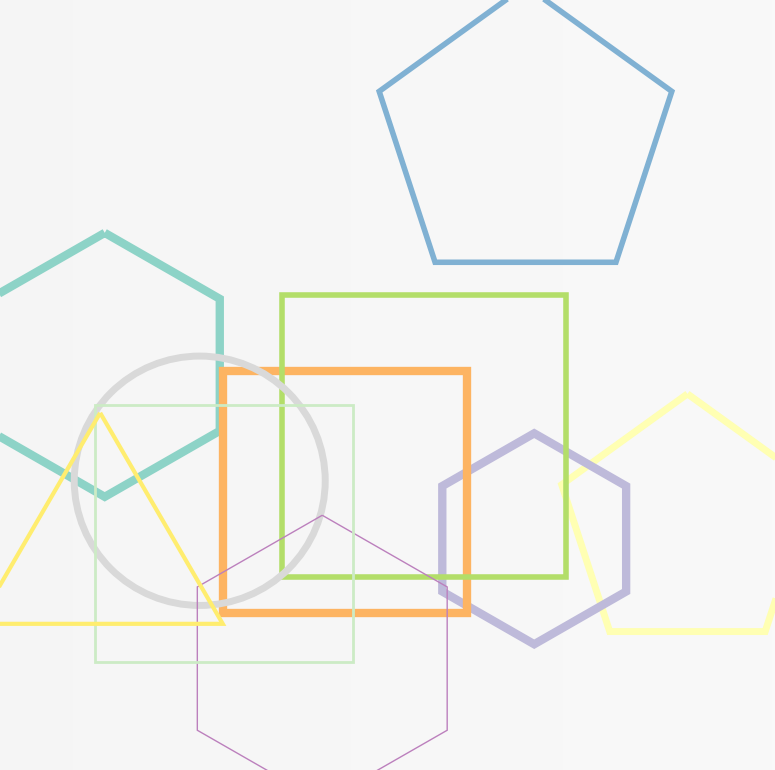[{"shape": "hexagon", "thickness": 3, "radius": 0.86, "center": [0.135, 0.526]}, {"shape": "pentagon", "thickness": 2.5, "radius": 0.85, "center": [0.887, 0.318]}, {"shape": "hexagon", "thickness": 3, "radius": 0.68, "center": [0.689, 0.3]}, {"shape": "pentagon", "thickness": 2, "radius": 0.99, "center": [0.678, 0.82]}, {"shape": "square", "thickness": 3, "radius": 0.79, "center": [0.445, 0.361]}, {"shape": "square", "thickness": 2, "radius": 0.92, "center": [0.547, 0.434]}, {"shape": "circle", "thickness": 2.5, "radius": 0.81, "center": [0.258, 0.376]}, {"shape": "hexagon", "thickness": 0.5, "radius": 0.93, "center": [0.416, 0.145]}, {"shape": "square", "thickness": 1, "radius": 0.83, "center": [0.289, 0.307]}, {"shape": "triangle", "thickness": 1.5, "radius": 0.91, "center": [0.129, 0.281]}]